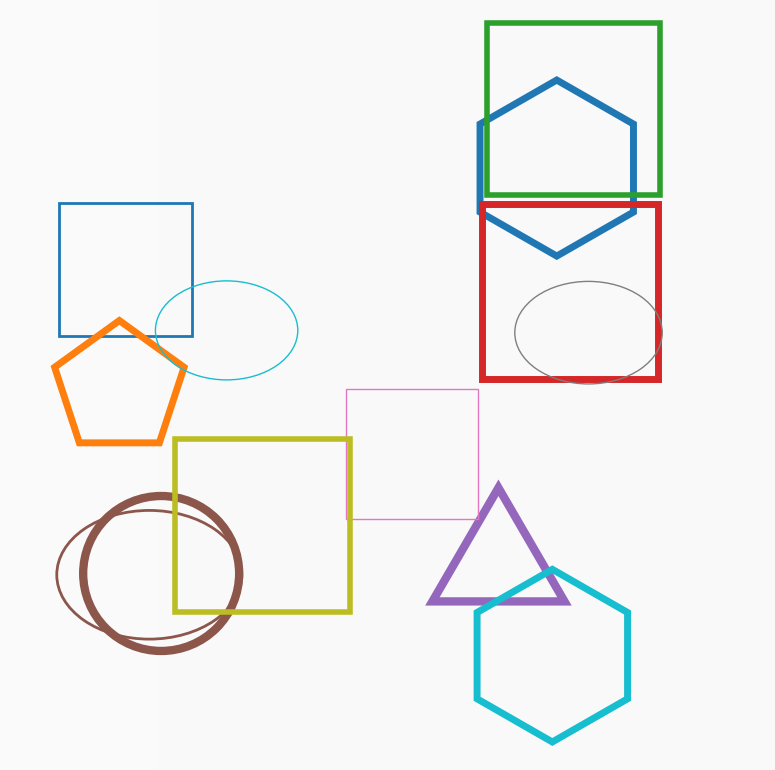[{"shape": "square", "thickness": 1, "radius": 0.43, "center": [0.162, 0.65]}, {"shape": "hexagon", "thickness": 2.5, "radius": 0.57, "center": [0.718, 0.782]}, {"shape": "pentagon", "thickness": 2.5, "radius": 0.44, "center": [0.154, 0.496]}, {"shape": "square", "thickness": 2, "radius": 0.56, "center": [0.74, 0.859]}, {"shape": "square", "thickness": 2.5, "radius": 0.57, "center": [0.735, 0.621]}, {"shape": "triangle", "thickness": 3, "radius": 0.49, "center": [0.643, 0.268]}, {"shape": "circle", "thickness": 3, "radius": 0.5, "center": [0.208, 0.255]}, {"shape": "oval", "thickness": 1, "radius": 0.6, "center": [0.193, 0.254]}, {"shape": "square", "thickness": 0.5, "radius": 0.42, "center": [0.532, 0.411]}, {"shape": "oval", "thickness": 0.5, "radius": 0.48, "center": [0.759, 0.568]}, {"shape": "square", "thickness": 2, "radius": 0.56, "center": [0.339, 0.317]}, {"shape": "hexagon", "thickness": 2.5, "radius": 0.56, "center": [0.713, 0.149]}, {"shape": "oval", "thickness": 0.5, "radius": 0.46, "center": [0.292, 0.571]}]